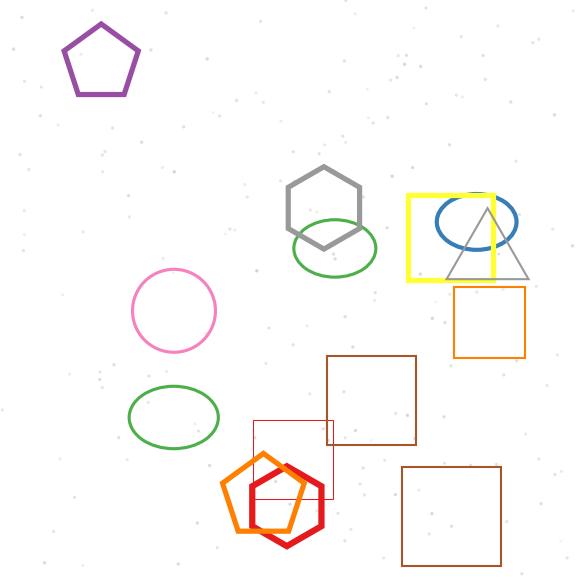[{"shape": "hexagon", "thickness": 3, "radius": 0.35, "center": [0.497, 0.123]}, {"shape": "square", "thickness": 0.5, "radius": 0.35, "center": [0.507, 0.204]}, {"shape": "oval", "thickness": 2, "radius": 0.35, "center": [0.825, 0.615]}, {"shape": "oval", "thickness": 1.5, "radius": 0.35, "center": [0.58, 0.569]}, {"shape": "oval", "thickness": 1.5, "radius": 0.39, "center": [0.301, 0.276]}, {"shape": "pentagon", "thickness": 2.5, "radius": 0.34, "center": [0.175, 0.89]}, {"shape": "square", "thickness": 1, "radius": 0.31, "center": [0.848, 0.441]}, {"shape": "pentagon", "thickness": 2.5, "radius": 0.37, "center": [0.456, 0.14]}, {"shape": "square", "thickness": 2.5, "radius": 0.37, "center": [0.781, 0.588]}, {"shape": "square", "thickness": 1, "radius": 0.43, "center": [0.781, 0.104]}, {"shape": "square", "thickness": 1, "radius": 0.39, "center": [0.643, 0.306]}, {"shape": "circle", "thickness": 1.5, "radius": 0.36, "center": [0.301, 0.461]}, {"shape": "triangle", "thickness": 1, "radius": 0.41, "center": [0.844, 0.557]}, {"shape": "hexagon", "thickness": 2.5, "radius": 0.36, "center": [0.561, 0.639]}]